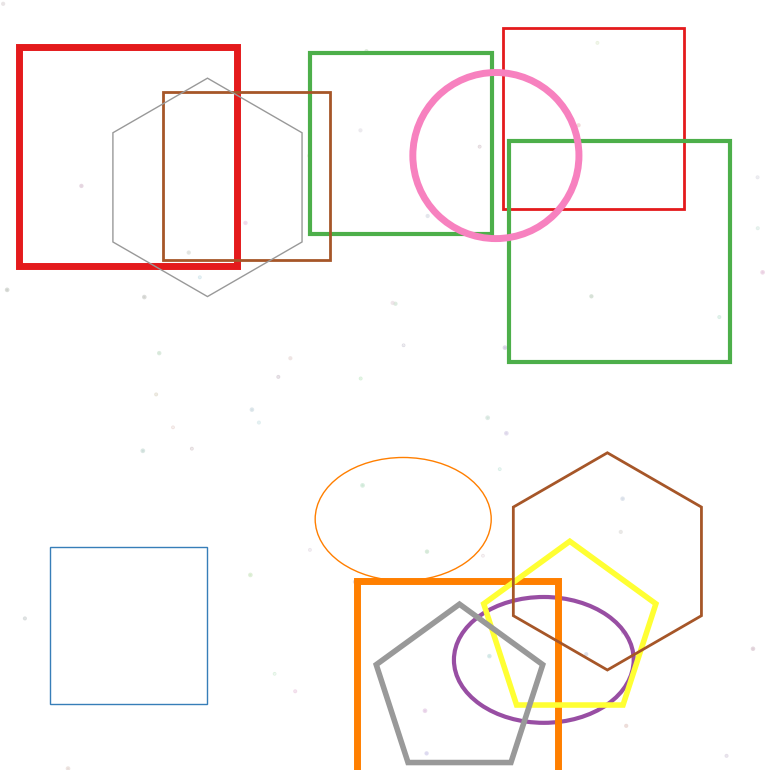[{"shape": "square", "thickness": 2.5, "radius": 0.71, "center": [0.166, 0.797]}, {"shape": "square", "thickness": 1, "radius": 0.59, "center": [0.77, 0.846]}, {"shape": "square", "thickness": 0.5, "radius": 0.51, "center": [0.167, 0.188]}, {"shape": "square", "thickness": 1.5, "radius": 0.72, "center": [0.804, 0.673]}, {"shape": "square", "thickness": 1.5, "radius": 0.59, "center": [0.521, 0.814]}, {"shape": "oval", "thickness": 1.5, "radius": 0.58, "center": [0.706, 0.143]}, {"shape": "square", "thickness": 2.5, "radius": 0.65, "center": [0.595, 0.116]}, {"shape": "oval", "thickness": 0.5, "radius": 0.57, "center": [0.524, 0.326]}, {"shape": "pentagon", "thickness": 2, "radius": 0.59, "center": [0.74, 0.179]}, {"shape": "square", "thickness": 1, "radius": 0.54, "center": [0.32, 0.771]}, {"shape": "hexagon", "thickness": 1, "radius": 0.71, "center": [0.789, 0.271]}, {"shape": "circle", "thickness": 2.5, "radius": 0.54, "center": [0.644, 0.798]}, {"shape": "pentagon", "thickness": 2, "radius": 0.57, "center": [0.597, 0.102]}, {"shape": "hexagon", "thickness": 0.5, "radius": 0.71, "center": [0.269, 0.757]}]